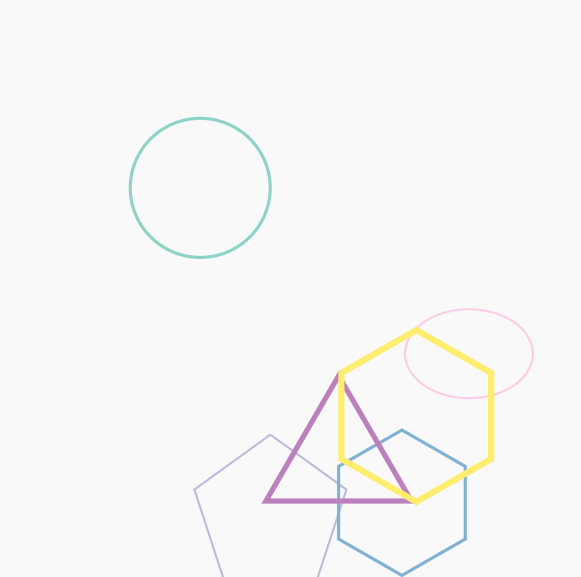[{"shape": "circle", "thickness": 1.5, "radius": 0.6, "center": [0.344, 0.674]}, {"shape": "pentagon", "thickness": 1, "radius": 0.69, "center": [0.465, 0.109]}, {"shape": "hexagon", "thickness": 1.5, "radius": 0.63, "center": [0.692, 0.129]}, {"shape": "oval", "thickness": 1, "radius": 0.55, "center": [0.807, 0.387]}, {"shape": "triangle", "thickness": 2.5, "radius": 0.72, "center": [0.583, 0.204]}, {"shape": "hexagon", "thickness": 3, "radius": 0.74, "center": [0.716, 0.279]}]